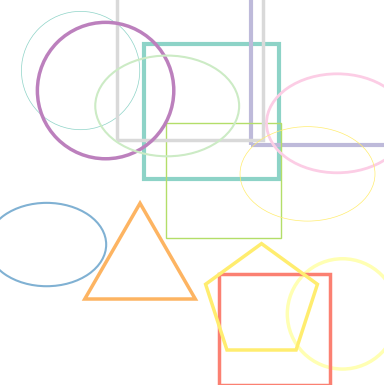[{"shape": "circle", "thickness": 0.5, "radius": 0.77, "center": [0.209, 0.817]}, {"shape": "square", "thickness": 3, "radius": 0.88, "center": [0.55, 0.71]}, {"shape": "circle", "thickness": 2.5, "radius": 0.72, "center": [0.89, 0.185]}, {"shape": "square", "thickness": 3, "radius": 0.98, "center": [0.846, 0.819]}, {"shape": "square", "thickness": 2.5, "radius": 0.72, "center": [0.712, 0.144]}, {"shape": "oval", "thickness": 1.5, "radius": 0.77, "center": [0.121, 0.365]}, {"shape": "triangle", "thickness": 2.5, "radius": 0.83, "center": [0.364, 0.306]}, {"shape": "square", "thickness": 1, "radius": 0.75, "center": [0.582, 0.531]}, {"shape": "oval", "thickness": 2, "radius": 0.92, "center": [0.876, 0.68]}, {"shape": "square", "thickness": 2.5, "radius": 0.95, "center": [0.493, 0.826]}, {"shape": "circle", "thickness": 2.5, "radius": 0.89, "center": [0.274, 0.765]}, {"shape": "oval", "thickness": 1.5, "radius": 0.93, "center": [0.434, 0.725]}, {"shape": "pentagon", "thickness": 2.5, "radius": 0.76, "center": [0.679, 0.214]}, {"shape": "oval", "thickness": 0.5, "radius": 0.88, "center": [0.799, 0.548]}]